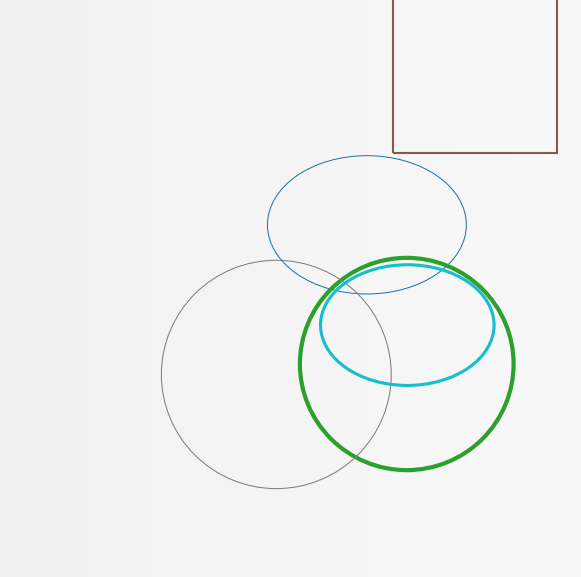[{"shape": "oval", "thickness": 0.5, "radius": 0.86, "center": [0.631, 0.61]}, {"shape": "circle", "thickness": 2, "radius": 0.92, "center": [0.7, 0.369]}, {"shape": "square", "thickness": 1, "radius": 0.71, "center": [0.818, 0.876]}, {"shape": "circle", "thickness": 0.5, "radius": 0.99, "center": [0.475, 0.351]}, {"shape": "oval", "thickness": 1.5, "radius": 0.75, "center": [0.701, 0.436]}]